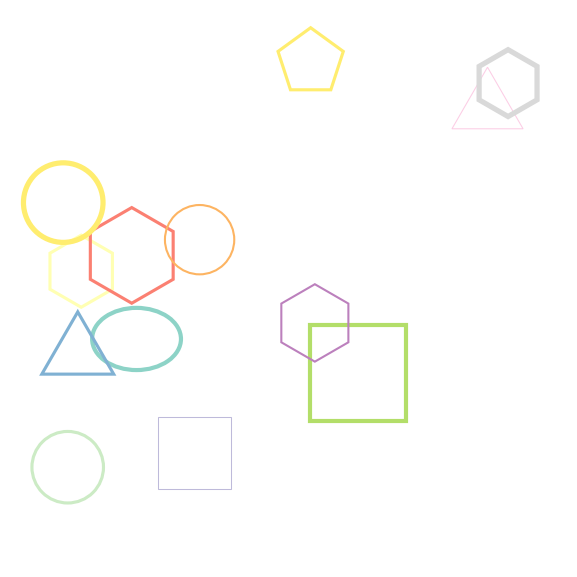[{"shape": "oval", "thickness": 2, "radius": 0.38, "center": [0.236, 0.412]}, {"shape": "hexagon", "thickness": 1.5, "radius": 0.31, "center": [0.141, 0.53]}, {"shape": "square", "thickness": 0.5, "radius": 0.31, "center": [0.337, 0.215]}, {"shape": "hexagon", "thickness": 1.5, "radius": 0.41, "center": [0.228, 0.557]}, {"shape": "triangle", "thickness": 1.5, "radius": 0.36, "center": [0.135, 0.387]}, {"shape": "circle", "thickness": 1, "radius": 0.3, "center": [0.346, 0.584]}, {"shape": "square", "thickness": 2, "radius": 0.42, "center": [0.619, 0.354]}, {"shape": "triangle", "thickness": 0.5, "radius": 0.36, "center": [0.844, 0.812]}, {"shape": "hexagon", "thickness": 2.5, "radius": 0.29, "center": [0.88, 0.855]}, {"shape": "hexagon", "thickness": 1, "radius": 0.34, "center": [0.545, 0.44]}, {"shape": "circle", "thickness": 1.5, "radius": 0.31, "center": [0.117, 0.19]}, {"shape": "circle", "thickness": 2.5, "radius": 0.34, "center": [0.11, 0.648]}, {"shape": "pentagon", "thickness": 1.5, "radius": 0.3, "center": [0.538, 0.892]}]